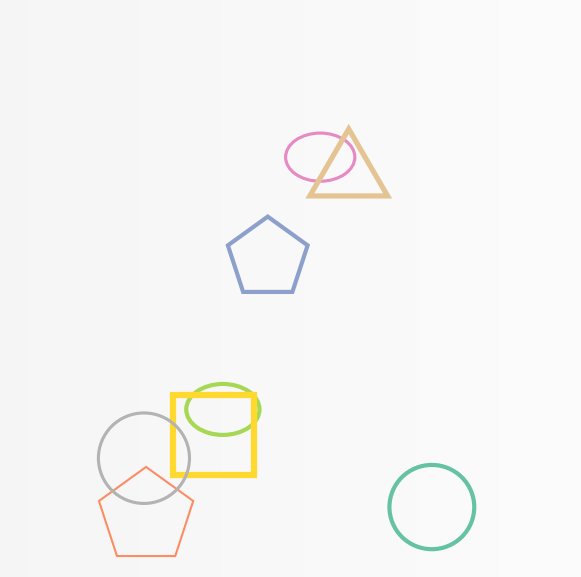[{"shape": "circle", "thickness": 2, "radius": 0.36, "center": [0.743, 0.121]}, {"shape": "pentagon", "thickness": 1, "radius": 0.43, "center": [0.251, 0.105]}, {"shape": "pentagon", "thickness": 2, "radius": 0.36, "center": [0.461, 0.552]}, {"shape": "oval", "thickness": 1.5, "radius": 0.3, "center": [0.551, 0.727]}, {"shape": "oval", "thickness": 2, "radius": 0.32, "center": [0.383, 0.29]}, {"shape": "square", "thickness": 3, "radius": 0.35, "center": [0.367, 0.246]}, {"shape": "triangle", "thickness": 2.5, "radius": 0.39, "center": [0.6, 0.698]}, {"shape": "circle", "thickness": 1.5, "radius": 0.39, "center": [0.248, 0.206]}]